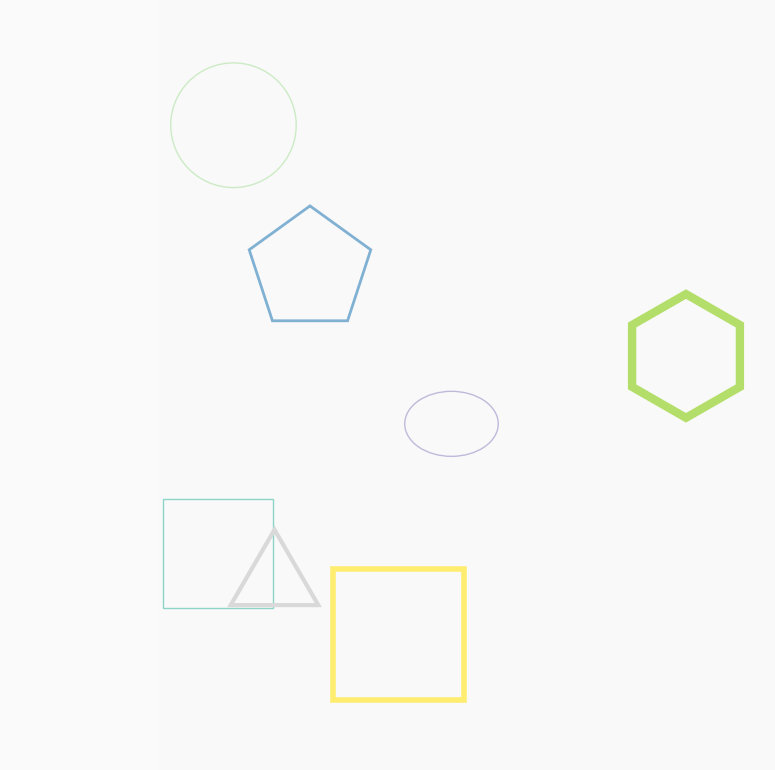[{"shape": "square", "thickness": 0.5, "radius": 0.35, "center": [0.281, 0.282]}, {"shape": "oval", "thickness": 0.5, "radius": 0.3, "center": [0.583, 0.45]}, {"shape": "pentagon", "thickness": 1, "radius": 0.41, "center": [0.4, 0.65]}, {"shape": "hexagon", "thickness": 3, "radius": 0.4, "center": [0.885, 0.538]}, {"shape": "triangle", "thickness": 1.5, "radius": 0.33, "center": [0.354, 0.247]}, {"shape": "circle", "thickness": 0.5, "radius": 0.4, "center": [0.301, 0.837]}, {"shape": "square", "thickness": 2, "radius": 0.43, "center": [0.514, 0.176]}]